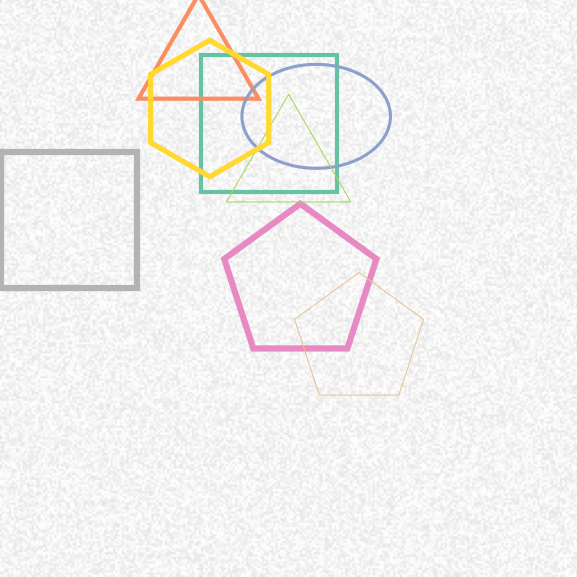[{"shape": "square", "thickness": 2, "radius": 0.59, "center": [0.465, 0.786]}, {"shape": "triangle", "thickness": 2, "radius": 0.6, "center": [0.344, 0.888]}, {"shape": "oval", "thickness": 1.5, "radius": 0.64, "center": [0.547, 0.798]}, {"shape": "pentagon", "thickness": 3, "radius": 0.69, "center": [0.52, 0.508]}, {"shape": "triangle", "thickness": 0.5, "radius": 0.62, "center": [0.5, 0.712]}, {"shape": "hexagon", "thickness": 2.5, "radius": 0.59, "center": [0.363, 0.811]}, {"shape": "pentagon", "thickness": 0.5, "radius": 0.59, "center": [0.622, 0.41]}, {"shape": "square", "thickness": 3, "radius": 0.59, "center": [0.119, 0.618]}]